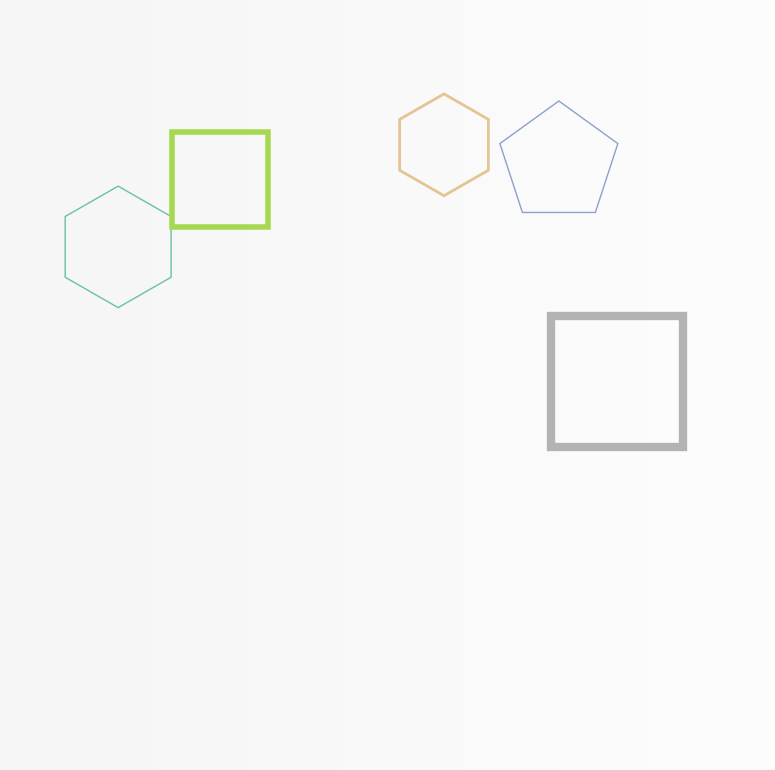[{"shape": "hexagon", "thickness": 0.5, "radius": 0.39, "center": [0.152, 0.679]}, {"shape": "pentagon", "thickness": 0.5, "radius": 0.4, "center": [0.721, 0.789]}, {"shape": "square", "thickness": 2, "radius": 0.31, "center": [0.284, 0.767]}, {"shape": "hexagon", "thickness": 1, "radius": 0.33, "center": [0.573, 0.812]}, {"shape": "square", "thickness": 3, "radius": 0.43, "center": [0.796, 0.504]}]